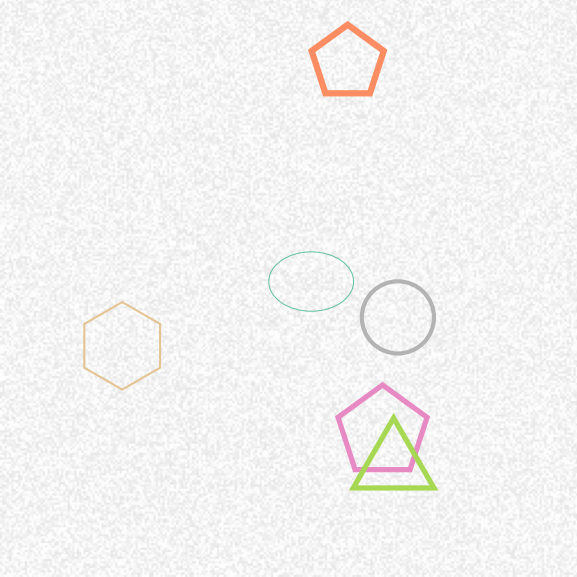[{"shape": "oval", "thickness": 0.5, "radius": 0.37, "center": [0.539, 0.512]}, {"shape": "pentagon", "thickness": 3, "radius": 0.33, "center": [0.602, 0.891]}, {"shape": "pentagon", "thickness": 2.5, "radius": 0.41, "center": [0.662, 0.251]}, {"shape": "triangle", "thickness": 2.5, "radius": 0.4, "center": [0.682, 0.195]}, {"shape": "hexagon", "thickness": 1, "radius": 0.38, "center": [0.212, 0.4]}, {"shape": "circle", "thickness": 2, "radius": 0.31, "center": [0.689, 0.45]}]